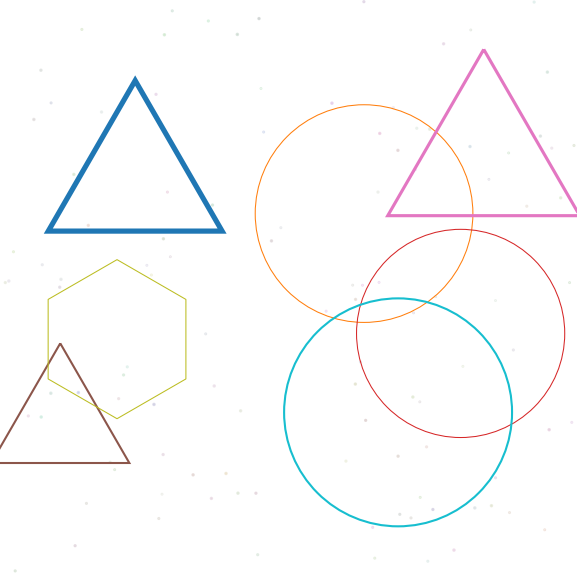[{"shape": "triangle", "thickness": 2.5, "radius": 0.87, "center": [0.234, 0.686]}, {"shape": "circle", "thickness": 0.5, "radius": 0.94, "center": [0.63, 0.629]}, {"shape": "circle", "thickness": 0.5, "radius": 0.9, "center": [0.798, 0.422]}, {"shape": "triangle", "thickness": 1, "radius": 0.69, "center": [0.104, 0.266]}, {"shape": "triangle", "thickness": 1.5, "radius": 0.96, "center": [0.838, 0.722]}, {"shape": "hexagon", "thickness": 0.5, "radius": 0.69, "center": [0.203, 0.412]}, {"shape": "circle", "thickness": 1, "radius": 0.99, "center": [0.689, 0.285]}]